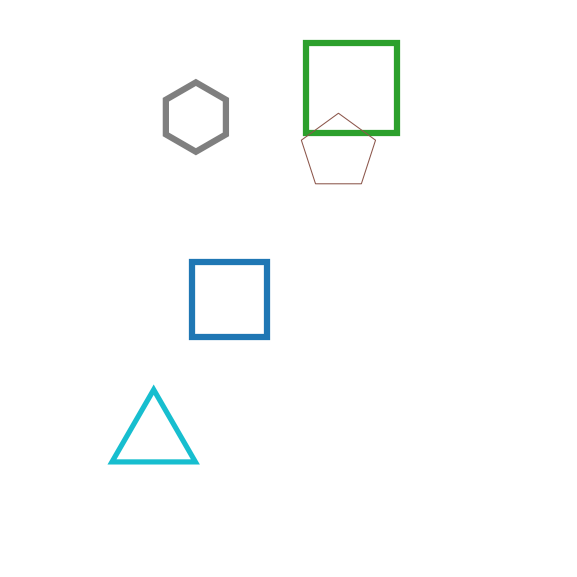[{"shape": "square", "thickness": 3, "radius": 0.32, "center": [0.397, 0.48]}, {"shape": "square", "thickness": 3, "radius": 0.39, "center": [0.608, 0.847]}, {"shape": "pentagon", "thickness": 0.5, "radius": 0.34, "center": [0.586, 0.736]}, {"shape": "hexagon", "thickness": 3, "radius": 0.3, "center": [0.339, 0.796]}, {"shape": "triangle", "thickness": 2.5, "radius": 0.42, "center": [0.266, 0.241]}]